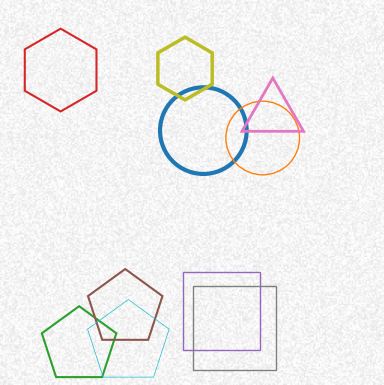[{"shape": "circle", "thickness": 3, "radius": 0.56, "center": [0.528, 0.661]}, {"shape": "circle", "thickness": 1, "radius": 0.48, "center": [0.682, 0.642]}, {"shape": "pentagon", "thickness": 1.5, "radius": 0.51, "center": [0.205, 0.103]}, {"shape": "hexagon", "thickness": 1.5, "radius": 0.54, "center": [0.157, 0.818]}, {"shape": "square", "thickness": 1, "radius": 0.5, "center": [0.575, 0.192]}, {"shape": "pentagon", "thickness": 1.5, "radius": 0.51, "center": [0.325, 0.2]}, {"shape": "triangle", "thickness": 2, "radius": 0.46, "center": [0.709, 0.705]}, {"shape": "square", "thickness": 1, "radius": 0.54, "center": [0.608, 0.148]}, {"shape": "hexagon", "thickness": 2.5, "radius": 0.41, "center": [0.481, 0.822]}, {"shape": "pentagon", "thickness": 0.5, "radius": 0.56, "center": [0.333, 0.111]}]